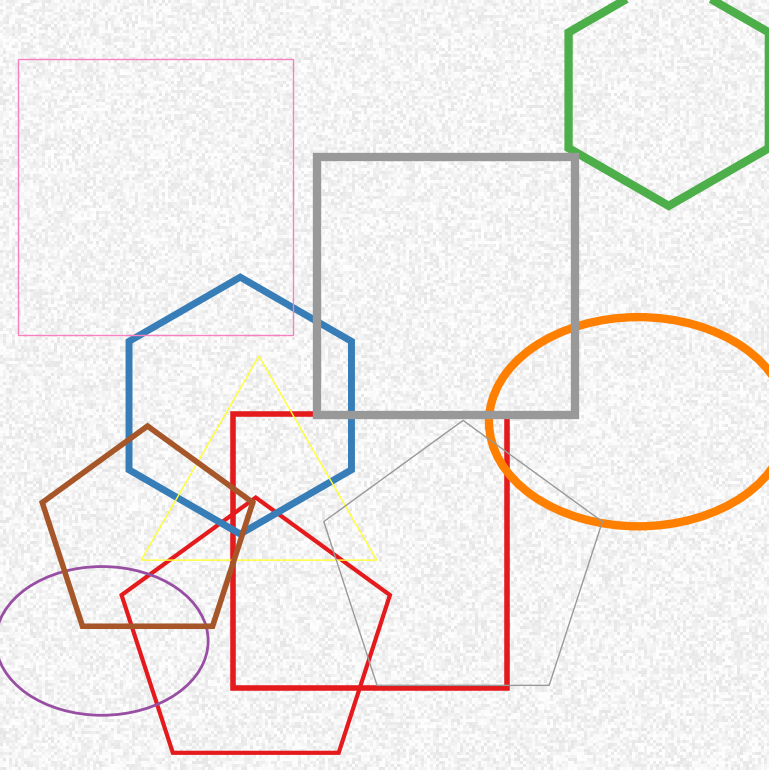[{"shape": "pentagon", "thickness": 1.5, "radius": 0.92, "center": [0.332, 0.171]}, {"shape": "square", "thickness": 2, "radius": 0.89, "center": [0.481, 0.284]}, {"shape": "hexagon", "thickness": 2.5, "radius": 0.83, "center": [0.312, 0.473]}, {"shape": "hexagon", "thickness": 3, "radius": 0.75, "center": [0.868, 0.883]}, {"shape": "oval", "thickness": 1, "radius": 0.69, "center": [0.132, 0.168]}, {"shape": "oval", "thickness": 3, "radius": 0.97, "center": [0.829, 0.452]}, {"shape": "triangle", "thickness": 0.5, "radius": 0.88, "center": [0.336, 0.361]}, {"shape": "pentagon", "thickness": 2, "radius": 0.72, "center": [0.192, 0.303]}, {"shape": "square", "thickness": 0.5, "radius": 0.9, "center": [0.202, 0.744]}, {"shape": "pentagon", "thickness": 0.5, "radius": 0.95, "center": [0.601, 0.264]}, {"shape": "square", "thickness": 3, "radius": 0.84, "center": [0.579, 0.629]}]